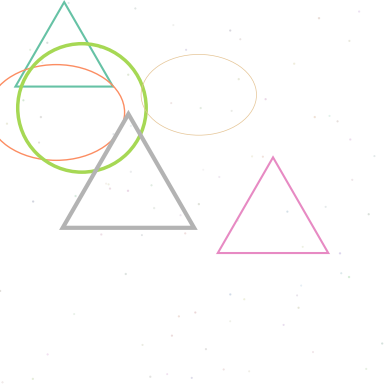[{"shape": "triangle", "thickness": 1.5, "radius": 0.73, "center": [0.167, 0.848]}, {"shape": "oval", "thickness": 1, "radius": 0.89, "center": [0.146, 0.708]}, {"shape": "triangle", "thickness": 1.5, "radius": 0.83, "center": [0.709, 0.426]}, {"shape": "circle", "thickness": 2.5, "radius": 0.83, "center": [0.213, 0.72]}, {"shape": "oval", "thickness": 0.5, "radius": 0.75, "center": [0.516, 0.754]}, {"shape": "triangle", "thickness": 3, "radius": 0.99, "center": [0.334, 0.507]}]